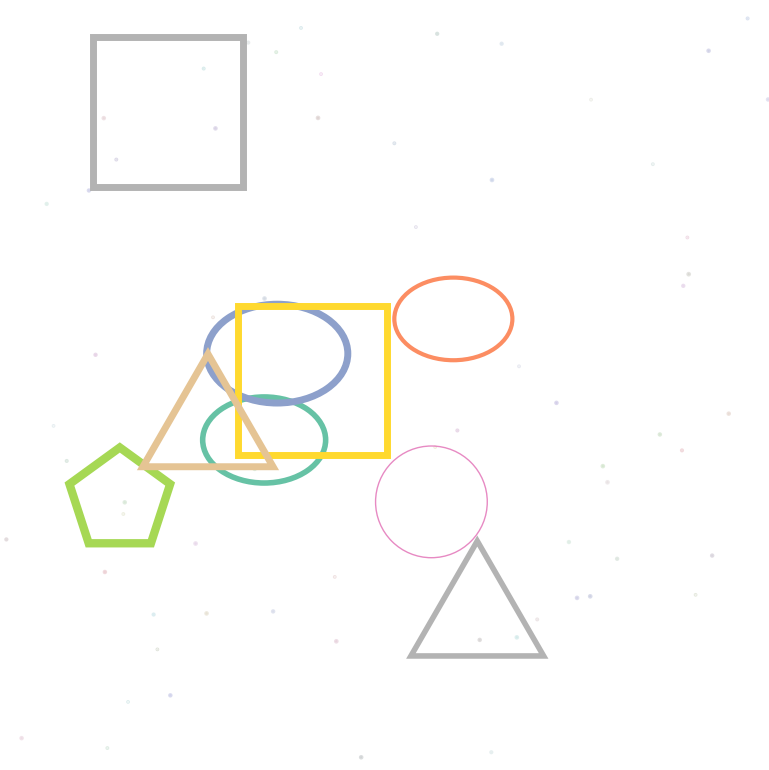[{"shape": "oval", "thickness": 2, "radius": 0.4, "center": [0.343, 0.429]}, {"shape": "oval", "thickness": 1.5, "radius": 0.38, "center": [0.589, 0.586]}, {"shape": "oval", "thickness": 2.5, "radius": 0.46, "center": [0.36, 0.541]}, {"shape": "circle", "thickness": 0.5, "radius": 0.36, "center": [0.56, 0.348]}, {"shape": "pentagon", "thickness": 3, "radius": 0.34, "center": [0.156, 0.35]}, {"shape": "square", "thickness": 2.5, "radius": 0.48, "center": [0.405, 0.506]}, {"shape": "triangle", "thickness": 2.5, "radius": 0.49, "center": [0.27, 0.443]}, {"shape": "square", "thickness": 2.5, "radius": 0.49, "center": [0.218, 0.855]}, {"shape": "triangle", "thickness": 2, "radius": 0.5, "center": [0.62, 0.198]}]